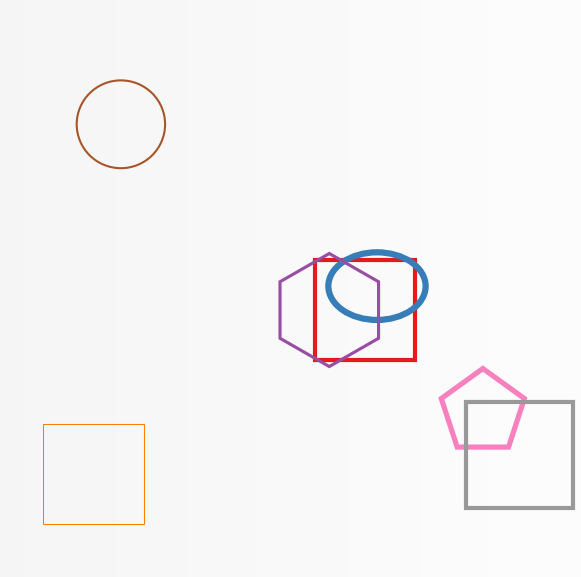[{"shape": "square", "thickness": 2, "radius": 0.43, "center": [0.628, 0.463]}, {"shape": "oval", "thickness": 3, "radius": 0.42, "center": [0.649, 0.504]}, {"shape": "hexagon", "thickness": 1.5, "radius": 0.49, "center": [0.567, 0.462]}, {"shape": "square", "thickness": 0.5, "radius": 0.43, "center": [0.161, 0.179]}, {"shape": "circle", "thickness": 1, "radius": 0.38, "center": [0.208, 0.784]}, {"shape": "pentagon", "thickness": 2.5, "radius": 0.38, "center": [0.831, 0.286]}, {"shape": "square", "thickness": 2, "radius": 0.46, "center": [0.894, 0.212]}]